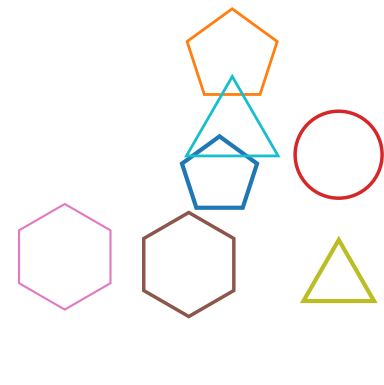[{"shape": "pentagon", "thickness": 3, "radius": 0.51, "center": [0.57, 0.543]}, {"shape": "pentagon", "thickness": 2, "radius": 0.62, "center": [0.603, 0.854]}, {"shape": "circle", "thickness": 2.5, "radius": 0.56, "center": [0.879, 0.598]}, {"shape": "hexagon", "thickness": 2.5, "radius": 0.68, "center": [0.49, 0.313]}, {"shape": "hexagon", "thickness": 1.5, "radius": 0.69, "center": [0.168, 0.333]}, {"shape": "triangle", "thickness": 3, "radius": 0.53, "center": [0.88, 0.271]}, {"shape": "triangle", "thickness": 2, "radius": 0.69, "center": [0.603, 0.664]}]